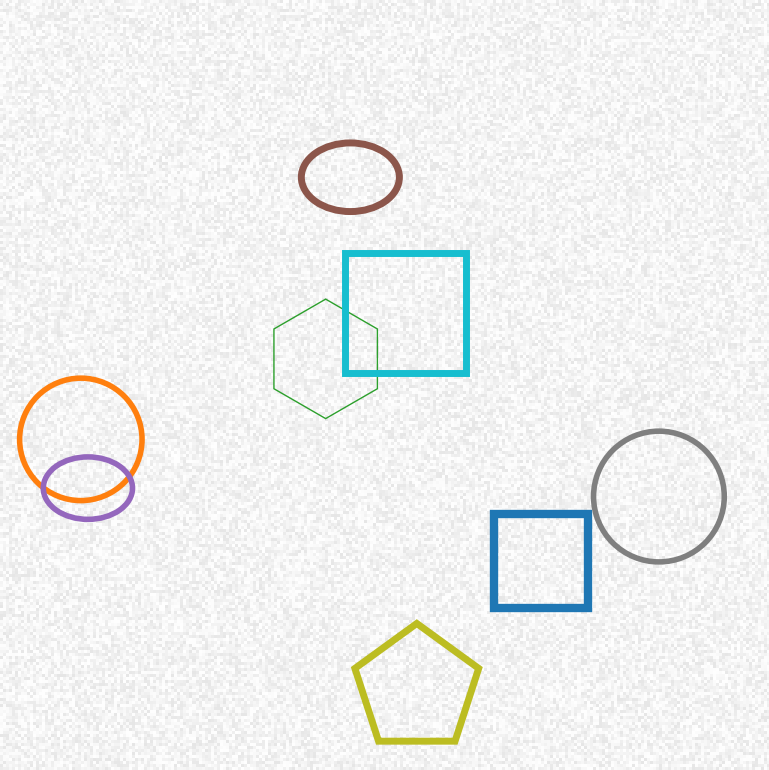[{"shape": "square", "thickness": 3, "radius": 0.3, "center": [0.703, 0.272]}, {"shape": "circle", "thickness": 2, "radius": 0.4, "center": [0.105, 0.429]}, {"shape": "hexagon", "thickness": 0.5, "radius": 0.39, "center": [0.423, 0.534]}, {"shape": "oval", "thickness": 2, "radius": 0.29, "center": [0.114, 0.366]}, {"shape": "oval", "thickness": 2.5, "radius": 0.32, "center": [0.455, 0.77]}, {"shape": "circle", "thickness": 2, "radius": 0.42, "center": [0.856, 0.355]}, {"shape": "pentagon", "thickness": 2.5, "radius": 0.42, "center": [0.541, 0.106]}, {"shape": "square", "thickness": 2.5, "radius": 0.39, "center": [0.527, 0.593]}]